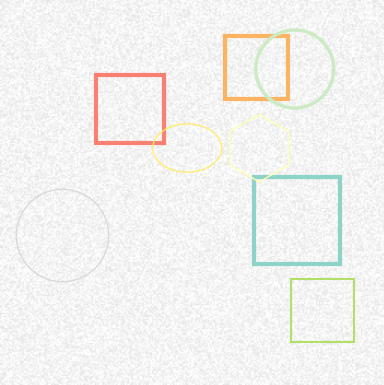[{"shape": "square", "thickness": 3, "radius": 0.56, "center": [0.771, 0.427]}, {"shape": "hexagon", "thickness": 1, "radius": 0.44, "center": [0.673, 0.615]}, {"shape": "square", "thickness": 3, "radius": 0.44, "center": [0.337, 0.718]}, {"shape": "square", "thickness": 3, "radius": 0.41, "center": [0.666, 0.825]}, {"shape": "square", "thickness": 1.5, "radius": 0.41, "center": [0.838, 0.193]}, {"shape": "circle", "thickness": 1, "radius": 0.6, "center": [0.162, 0.388]}, {"shape": "circle", "thickness": 2.5, "radius": 0.51, "center": [0.766, 0.821]}, {"shape": "oval", "thickness": 1, "radius": 0.45, "center": [0.486, 0.615]}]